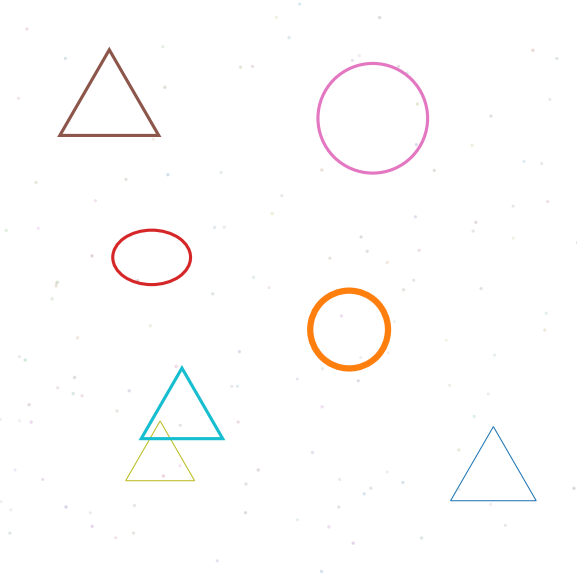[{"shape": "triangle", "thickness": 0.5, "radius": 0.43, "center": [0.854, 0.175]}, {"shape": "circle", "thickness": 3, "radius": 0.34, "center": [0.605, 0.428]}, {"shape": "oval", "thickness": 1.5, "radius": 0.34, "center": [0.263, 0.553]}, {"shape": "triangle", "thickness": 1.5, "radius": 0.49, "center": [0.189, 0.814]}, {"shape": "circle", "thickness": 1.5, "radius": 0.47, "center": [0.646, 0.794]}, {"shape": "triangle", "thickness": 0.5, "radius": 0.34, "center": [0.277, 0.201]}, {"shape": "triangle", "thickness": 1.5, "radius": 0.41, "center": [0.315, 0.28]}]